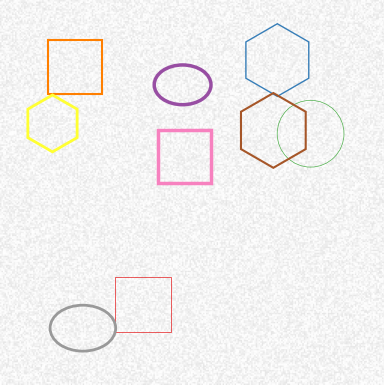[{"shape": "square", "thickness": 0.5, "radius": 0.36, "center": [0.371, 0.209]}, {"shape": "hexagon", "thickness": 1, "radius": 0.47, "center": [0.72, 0.844]}, {"shape": "circle", "thickness": 0.5, "radius": 0.43, "center": [0.807, 0.653]}, {"shape": "oval", "thickness": 2.5, "radius": 0.37, "center": [0.474, 0.78]}, {"shape": "square", "thickness": 1.5, "radius": 0.35, "center": [0.195, 0.826]}, {"shape": "hexagon", "thickness": 2, "radius": 0.37, "center": [0.136, 0.679]}, {"shape": "hexagon", "thickness": 1.5, "radius": 0.49, "center": [0.71, 0.661]}, {"shape": "square", "thickness": 2.5, "radius": 0.34, "center": [0.479, 0.593]}, {"shape": "oval", "thickness": 2, "radius": 0.43, "center": [0.215, 0.148]}]